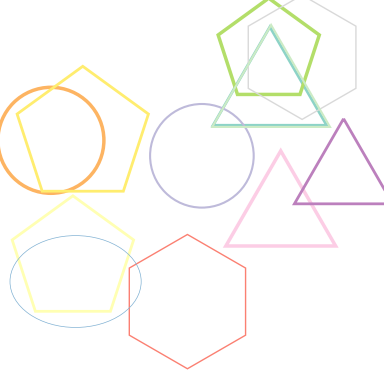[{"shape": "triangle", "thickness": 2, "radius": 0.85, "center": [0.701, 0.76]}, {"shape": "pentagon", "thickness": 2, "radius": 0.83, "center": [0.189, 0.326]}, {"shape": "circle", "thickness": 1.5, "radius": 0.67, "center": [0.524, 0.595]}, {"shape": "hexagon", "thickness": 1, "radius": 0.87, "center": [0.487, 0.217]}, {"shape": "oval", "thickness": 0.5, "radius": 0.85, "center": [0.196, 0.269]}, {"shape": "circle", "thickness": 2.5, "radius": 0.69, "center": [0.132, 0.636]}, {"shape": "pentagon", "thickness": 2.5, "radius": 0.69, "center": [0.698, 0.866]}, {"shape": "triangle", "thickness": 2.5, "radius": 0.82, "center": [0.729, 0.443]}, {"shape": "hexagon", "thickness": 1, "radius": 0.81, "center": [0.785, 0.851]}, {"shape": "triangle", "thickness": 2, "radius": 0.74, "center": [0.892, 0.544]}, {"shape": "triangle", "thickness": 1.5, "radius": 0.88, "center": [0.704, 0.759]}, {"shape": "pentagon", "thickness": 2, "radius": 0.9, "center": [0.215, 0.648]}]